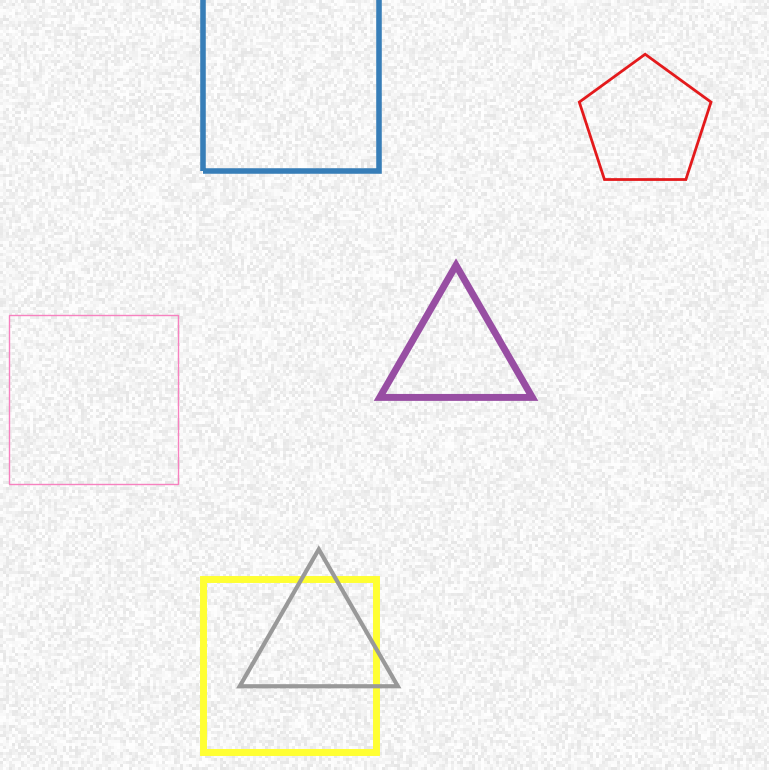[{"shape": "pentagon", "thickness": 1, "radius": 0.45, "center": [0.838, 0.84]}, {"shape": "square", "thickness": 2, "radius": 0.57, "center": [0.378, 0.892]}, {"shape": "triangle", "thickness": 2.5, "radius": 0.57, "center": [0.592, 0.541]}, {"shape": "square", "thickness": 2.5, "radius": 0.56, "center": [0.376, 0.136]}, {"shape": "square", "thickness": 0.5, "radius": 0.55, "center": [0.122, 0.481]}, {"shape": "triangle", "thickness": 1.5, "radius": 0.59, "center": [0.414, 0.168]}]